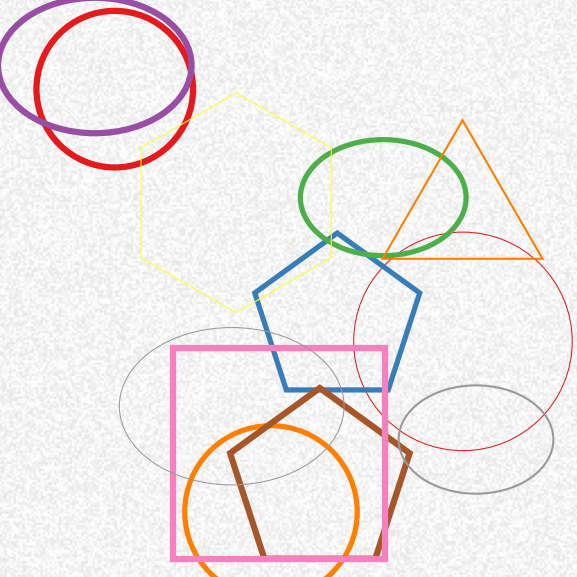[{"shape": "circle", "thickness": 0.5, "radius": 0.95, "center": [0.802, 0.408]}, {"shape": "circle", "thickness": 3, "radius": 0.68, "center": [0.199, 0.845]}, {"shape": "pentagon", "thickness": 2.5, "radius": 0.75, "center": [0.584, 0.445]}, {"shape": "oval", "thickness": 2.5, "radius": 0.72, "center": [0.664, 0.657]}, {"shape": "oval", "thickness": 3, "radius": 0.84, "center": [0.164, 0.886]}, {"shape": "triangle", "thickness": 1, "radius": 0.8, "center": [0.801, 0.631]}, {"shape": "circle", "thickness": 2.5, "radius": 0.75, "center": [0.469, 0.113]}, {"shape": "hexagon", "thickness": 0.5, "radius": 0.95, "center": [0.409, 0.648]}, {"shape": "pentagon", "thickness": 3, "radius": 0.82, "center": [0.554, 0.164]}, {"shape": "square", "thickness": 3, "radius": 0.91, "center": [0.483, 0.213]}, {"shape": "oval", "thickness": 1, "radius": 0.67, "center": [0.824, 0.238]}, {"shape": "oval", "thickness": 0.5, "radius": 0.97, "center": [0.401, 0.296]}]